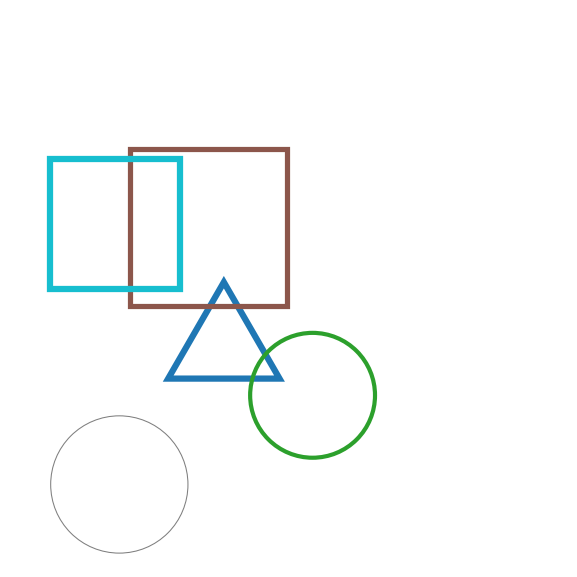[{"shape": "triangle", "thickness": 3, "radius": 0.56, "center": [0.388, 0.399]}, {"shape": "circle", "thickness": 2, "radius": 0.54, "center": [0.541, 0.315]}, {"shape": "square", "thickness": 2.5, "radius": 0.68, "center": [0.361, 0.606]}, {"shape": "circle", "thickness": 0.5, "radius": 0.59, "center": [0.207, 0.16]}, {"shape": "square", "thickness": 3, "radius": 0.56, "center": [0.199, 0.611]}]